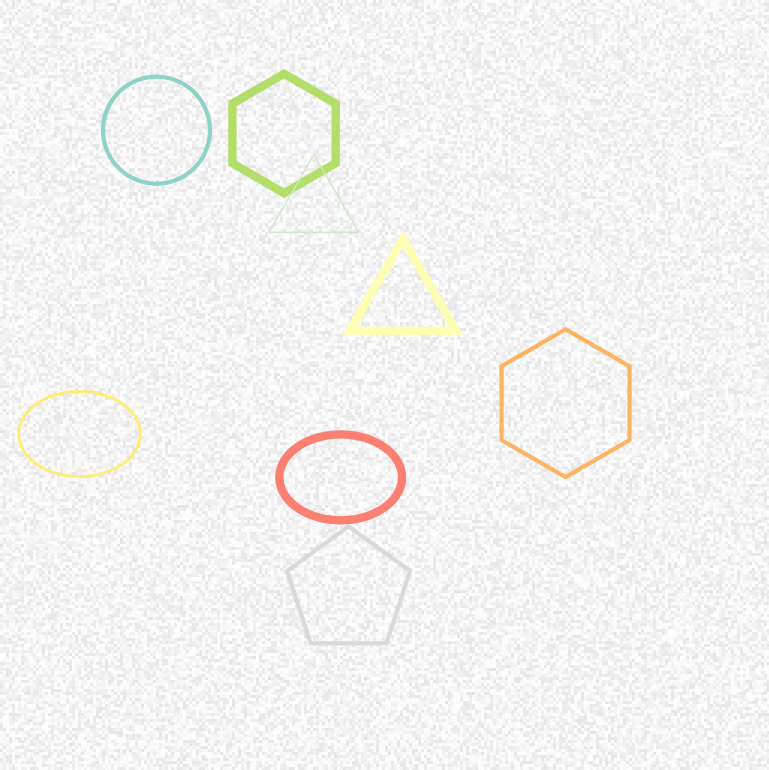[{"shape": "circle", "thickness": 1.5, "radius": 0.35, "center": [0.203, 0.831]}, {"shape": "triangle", "thickness": 3, "radius": 0.4, "center": [0.523, 0.61]}, {"shape": "oval", "thickness": 3, "radius": 0.4, "center": [0.442, 0.38]}, {"shape": "hexagon", "thickness": 1.5, "radius": 0.48, "center": [0.734, 0.476]}, {"shape": "hexagon", "thickness": 3, "radius": 0.39, "center": [0.369, 0.827]}, {"shape": "pentagon", "thickness": 1.5, "radius": 0.42, "center": [0.453, 0.232]}, {"shape": "triangle", "thickness": 0.5, "radius": 0.34, "center": [0.408, 0.732]}, {"shape": "oval", "thickness": 1, "radius": 0.39, "center": [0.103, 0.436]}]